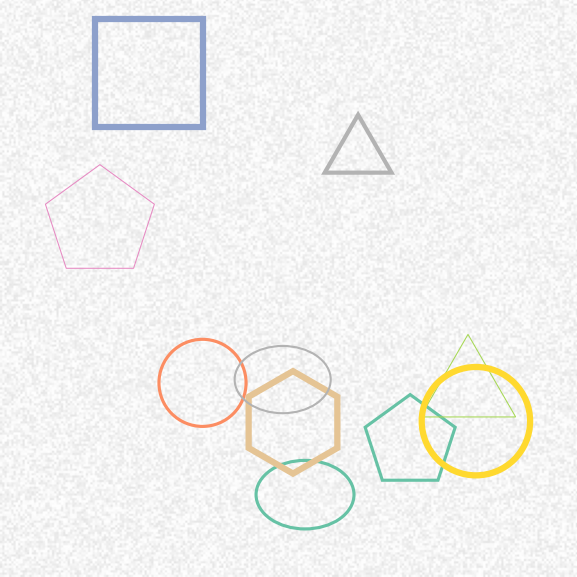[{"shape": "pentagon", "thickness": 1.5, "radius": 0.41, "center": [0.71, 0.234]}, {"shape": "oval", "thickness": 1.5, "radius": 0.42, "center": [0.528, 0.143]}, {"shape": "circle", "thickness": 1.5, "radius": 0.38, "center": [0.351, 0.336]}, {"shape": "square", "thickness": 3, "radius": 0.47, "center": [0.258, 0.873]}, {"shape": "pentagon", "thickness": 0.5, "radius": 0.5, "center": [0.173, 0.615]}, {"shape": "triangle", "thickness": 0.5, "radius": 0.48, "center": [0.81, 0.325]}, {"shape": "circle", "thickness": 3, "radius": 0.47, "center": [0.824, 0.27]}, {"shape": "hexagon", "thickness": 3, "radius": 0.44, "center": [0.507, 0.268]}, {"shape": "triangle", "thickness": 2, "radius": 0.33, "center": [0.62, 0.734]}, {"shape": "oval", "thickness": 1, "radius": 0.42, "center": [0.489, 0.342]}]